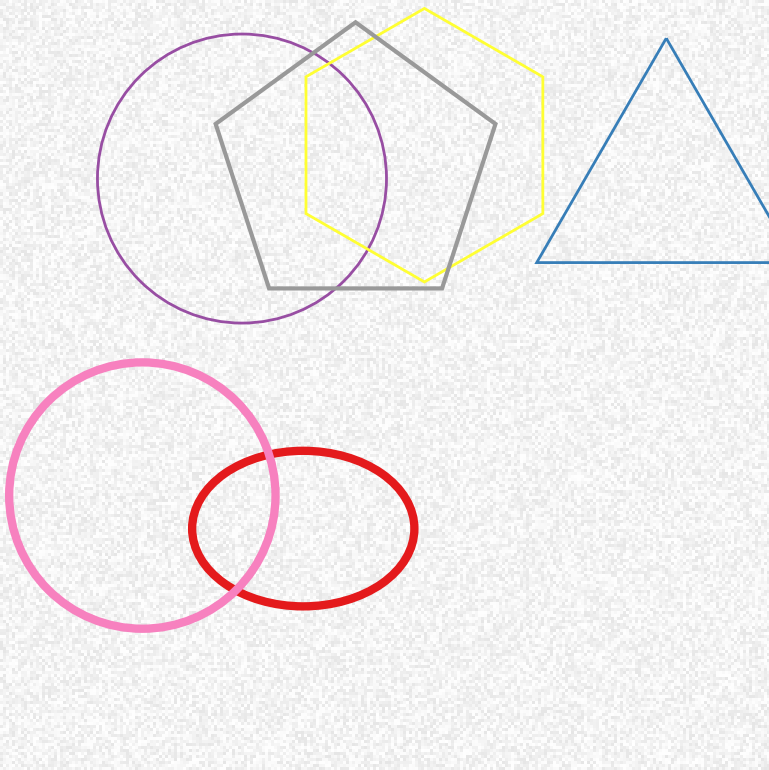[{"shape": "oval", "thickness": 3, "radius": 0.72, "center": [0.394, 0.314]}, {"shape": "triangle", "thickness": 1, "radius": 0.97, "center": [0.865, 0.756]}, {"shape": "circle", "thickness": 1, "radius": 0.94, "center": [0.314, 0.768]}, {"shape": "hexagon", "thickness": 1, "radius": 0.89, "center": [0.551, 0.811]}, {"shape": "circle", "thickness": 3, "radius": 0.86, "center": [0.185, 0.356]}, {"shape": "pentagon", "thickness": 1.5, "radius": 0.96, "center": [0.462, 0.78]}]